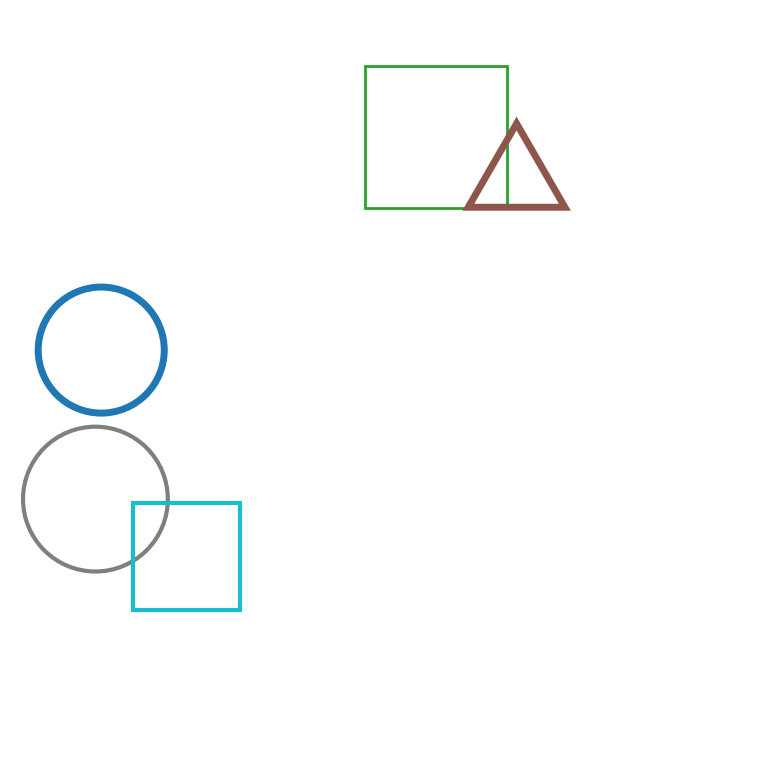[{"shape": "circle", "thickness": 2.5, "radius": 0.41, "center": [0.131, 0.545]}, {"shape": "square", "thickness": 1, "radius": 0.46, "center": [0.566, 0.822]}, {"shape": "triangle", "thickness": 2.5, "radius": 0.36, "center": [0.671, 0.767]}, {"shape": "circle", "thickness": 1.5, "radius": 0.47, "center": [0.124, 0.352]}, {"shape": "square", "thickness": 1.5, "radius": 0.35, "center": [0.242, 0.277]}]